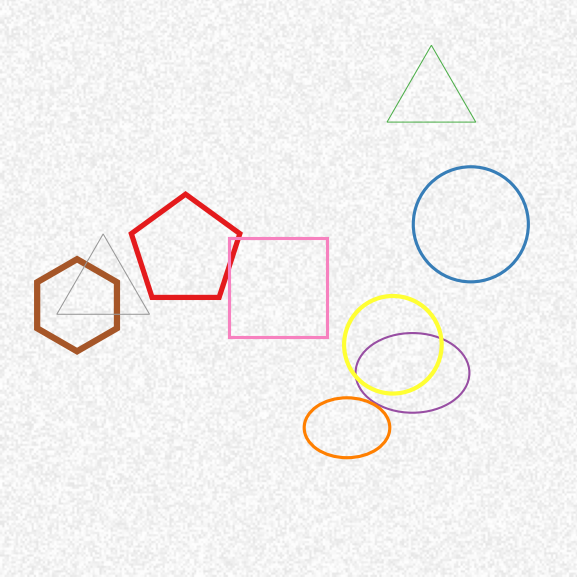[{"shape": "pentagon", "thickness": 2.5, "radius": 0.49, "center": [0.321, 0.564]}, {"shape": "circle", "thickness": 1.5, "radius": 0.5, "center": [0.815, 0.611]}, {"shape": "triangle", "thickness": 0.5, "radius": 0.44, "center": [0.747, 0.832]}, {"shape": "oval", "thickness": 1, "radius": 0.49, "center": [0.714, 0.353]}, {"shape": "oval", "thickness": 1.5, "radius": 0.37, "center": [0.601, 0.258]}, {"shape": "circle", "thickness": 2, "radius": 0.42, "center": [0.68, 0.402]}, {"shape": "hexagon", "thickness": 3, "radius": 0.4, "center": [0.133, 0.471]}, {"shape": "square", "thickness": 1.5, "radius": 0.43, "center": [0.481, 0.501]}, {"shape": "triangle", "thickness": 0.5, "radius": 0.46, "center": [0.179, 0.501]}]